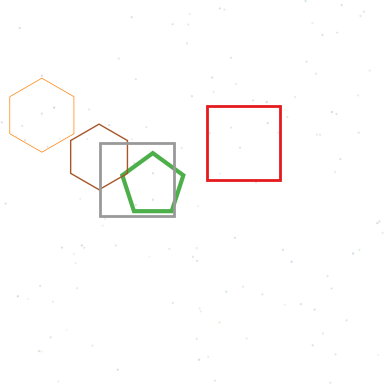[{"shape": "square", "thickness": 2, "radius": 0.48, "center": [0.632, 0.629]}, {"shape": "pentagon", "thickness": 3, "radius": 0.42, "center": [0.397, 0.519]}, {"shape": "hexagon", "thickness": 0.5, "radius": 0.48, "center": [0.109, 0.701]}, {"shape": "hexagon", "thickness": 1, "radius": 0.43, "center": [0.257, 0.592]}, {"shape": "square", "thickness": 2, "radius": 0.48, "center": [0.356, 0.534]}]